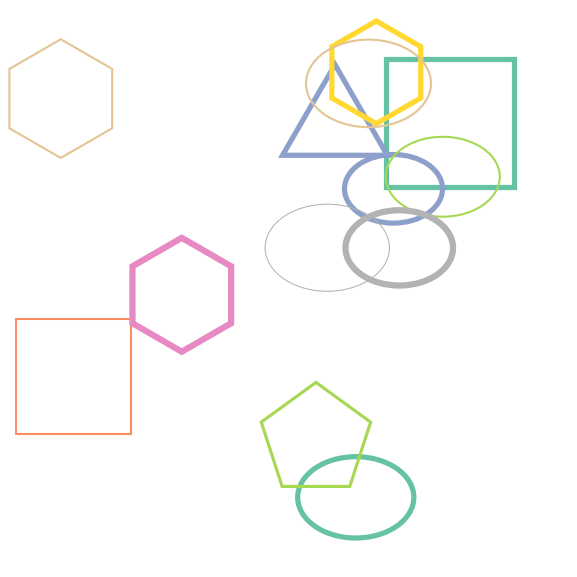[{"shape": "oval", "thickness": 2.5, "radius": 0.5, "center": [0.616, 0.138]}, {"shape": "square", "thickness": 2.5, "radius": 0.56, "center": [0.779, 0.786]}, {"shape": "square", "thickness": 1, "radius": 0.5, "center": [0.127, 0.347]}, {"shape": "triangle", "thickness": 2.5, "radius": 0.52, "center": [0.58, 0.783]}, {"shape": "oval", "thickness": 2.5, "radius": 0.42, "center": [0.681, 0.672]}, {"shape": "hexagon", "thickness": 3, "radius": 0.49, "center": [0.315, 0.489]}, {"shape": "oval", "thickness": 1, "radius": 0.49, "center": [0.767, 0.693]}, {"shape": "pentagon", "thickness": 1.5, "radius": 0.5, "center": [0.547, 0.237]}, {"shape": "hexagon", "thickness": 2.5, "radius": 0.44, "center": [0.652, 0.874]}, {"shape": "hexagon", "thickness": 1, "radius": 0.51, "center": [0.105, 0.828]}, {"shape": "oval", "thickness": 1, "radius": 0.54, "center": [0.638, 0.855]}, {"shape": "oval", "thickness": 3, "radius": 0.47, "center": [0.691, 0.57]}, {"shape": "oval", "thickness": 0.5, "radius": 0.54, "center": [0.567, 0.57]}]